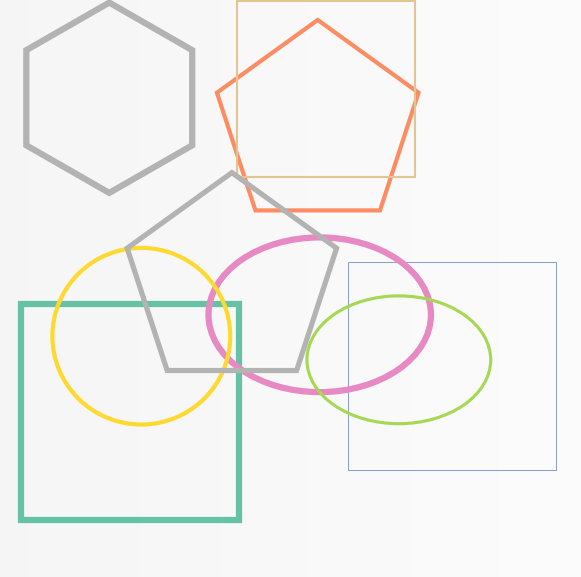[{"shape": "square", "thickness": 3, "radius": 0.94, "center": [0.224, 0.286]}, {"shape": "pentagon", "thickness": 2, "radius": 0.91, "center": [0.547, 0.782]}, {"shape": "square", "thickness": 0.5, "radius": 0.9, "center": [0.778, 0.365]}, {"shape": "oval", "thickness": 3, "radius": 0.96, "center": [0.55, 0.454]}, {"shape": "oval", "thickness": 1.5, "radius": 0.79, "center": [0.686, 0.376]}, {"shape": "circle", "thickness": 2, "radius": 0.76, "center": [0.243, 0.417]}, {"shape": "square", "thickness": 1, "radius": 0.76, "center": [0.561, 0.845]}, {"shape": "pentagon", "thickness": 2.5, "radius": 0.95, "center": [0.399, 0.511]}, {"shape": "hexagon", "thickness": 3, "radius": 0.82, "center": [0.188, 0.83]}]